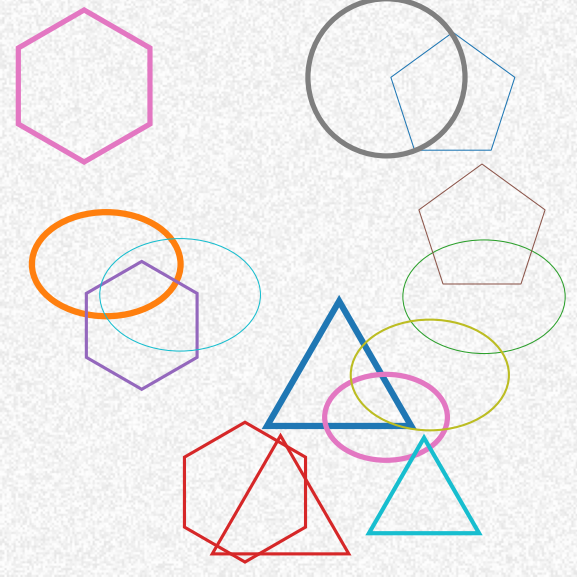[{"shape": "triangle", "thickness": 3, "radius": 0.72, "center": [0.587, 0.334]}, {"shape": "pentagon", "thickness": 0.5, "radius": 0.56, "center": [0.784, 0.83]}, {"shape": "oval", "thickness": 3, "radius": 0.64, "center": [0.184, 0.542]}, {"shape": "oval", "thickness": 0.5, "radius": 0.7, "center": [0.838, 0.485]}, {"shape": "hexagon", "thickness": 1.5, "radius": 0.61, "center": [0.424, 0.147]}, {"shape": "triangle", "thickness": 1.5, "radius": 0.68, "center": [0.486, 0.108]}, {"shape": "hexagon", "thickness": 1.5, "radius": 0.55, "center": [0.245, 0.436]}, {"shape": "pentagon", "thickness": 0.5, "radius": 0.57, "center": [0.835, 0.6]}, {"shape": "oval", "thickness": 2.5, "radius": 0.53, "center": [0.668, 0.277]}, {"shape": "hexagon", "thickness": 2.5, "radius": 0.66, "center": [0.146, 0.85]}, {"shape": "circle", "thickness": 2.5, "radius": 0.68, "center": [0.669, 0.865]}, {"shape": "oval", "thickness": 1, "radius": 0.68, "center": [0.744, 0.35]}, {"shape": "oval", "thickness": 0.5, "radius": 0.7, "center": [0.312, 0.489]}, {"shape": "triangle", "thickness": 2, "radius": 0.55, "center": [0.734, 0.131]}]